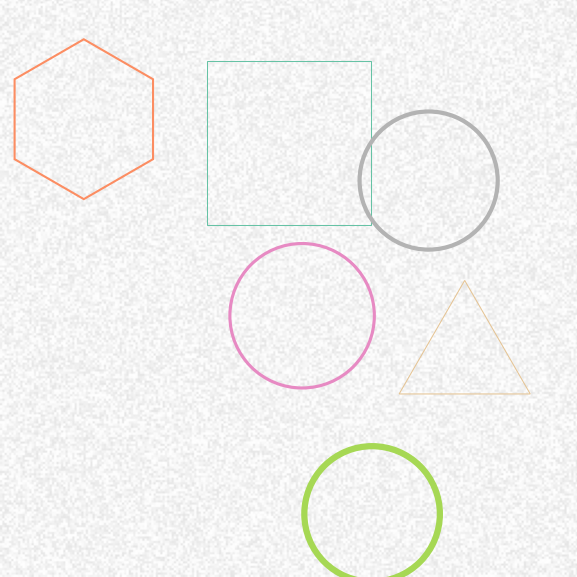[{"shape": "square", "thickness": 0.5, "radius": 0.71, "center": [0.5, 0.751]}, {"shape": "hexagon", "thickness": 1, "radius": 0.69, "center": [0.145, 0.793]}, {"shape": "circle", "thickness": 1.5, "radius": 0.63, "center": [0.523, 0.452]}, {"shape": "circle", "thickness": 3, "radius": 0.59, "center": [0.644, 0.109]}, {"shape": "triangle", "thickness": 0.5, "radius": 0.66, "center": [0.805, 0.382]}, {"shape": "circle", "thickness": 2, "radius": 0.6, "center": [0.742, 0.686]}]